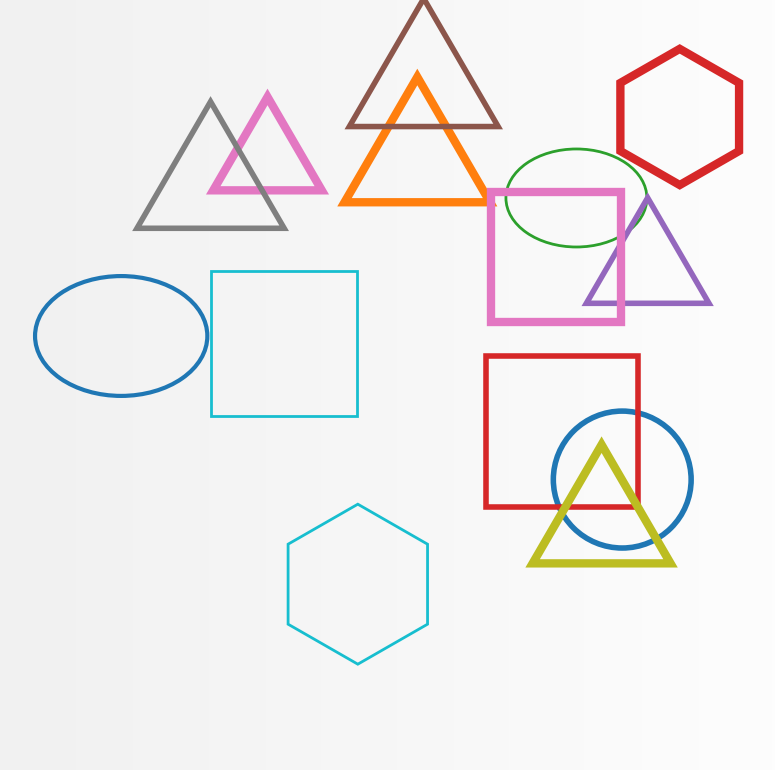[{"shape": "oval", "thickness": 1.5, "radius": 0.56, "center": [0.156, 0.564]}, {"shape": "circle", "thickness": 2, "radius": 0.44, "center": [0.803, 0.377]}, {"shape": "triangle", "thickness": 3, "radius": 0.54, "center": [0.538, 0.792]}, {"shape": "oval", "thickness": 1, "radius": 0.45, "center": [0.744, 0.743]}, {"shape": "hexagon", "thickness": 3, "radius": 0.44, "center": [0.877, 0.848]}, {"shape": "square", "thickness": 2, "radius": 0.49, "center": [0.726, 0.44]}, {"shape": "triangle", "thickness": 2, "radius": 0.46, "center": [0.836, 0.652]}, {"shape": "triangle", "thickness": 2, "radius": 0.55, "center": [0.547, 0.891]}, {"shape": "square", "thickness": 3, "radius": 0.42, "center": [0.718, 0.666]}, {"shape": "triangle", "thickness": 3, "radius": 0.4, "center": [0.345, 0.793]}, {"shape": "triangle", "thickness": 2, "radius": 0.55, "center": [0.272, 0.758]}, {"shape": "triangle", "thickness": 3, "radius": 0.51, "center": [0.776, 0.32]}, {"shape": "hexagon", "thickness": 1, "radius": 0.52, "center": [0.462, 0.241]}, {"shape": "square", "thickness": 1, "radius": 0.47, "center": [0.367, 0.554]}]